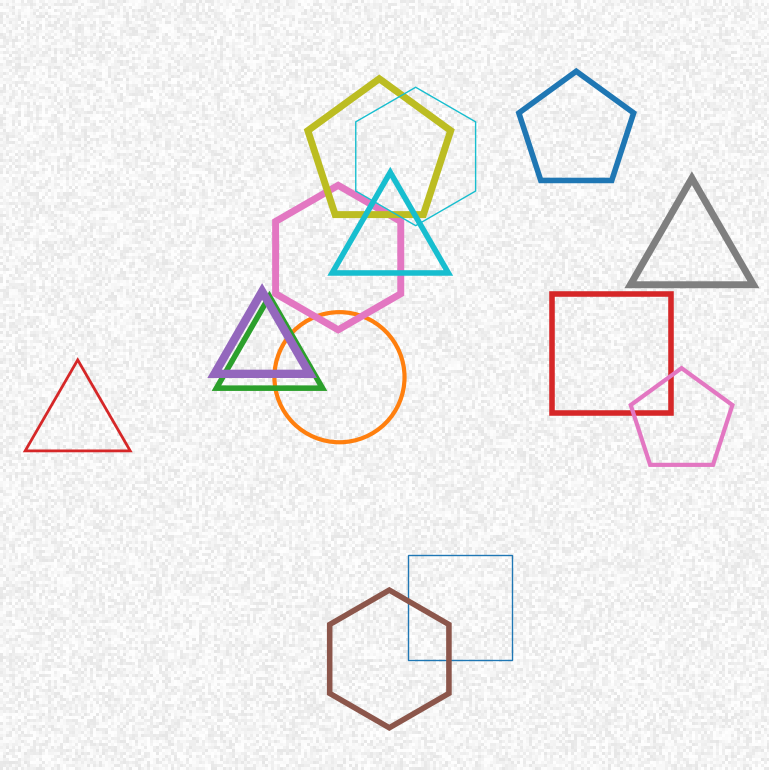[{"shape": "square", "thickness": 0.5, "radius": 0.34, "center": [0.597, 0.211]}, {"shape": "pentagon", "thickness": 2, "radius": 0.39, "center": [0.748, 0.829]}, {"shape": "circle", "thickness": 1.5, "radius": 0.42, "center": [0.441, 0.51]}, {"shape": "triangle", "thickness": 2, "radius": 0.4, "center": [0.35, 0.536]}, {"shape": "square", "thickness": 2, "radius": 0.39, "center": [0.794, 0.541]}, {"shape": "triangle", "thickness": 1, "radius": 0.39, "center": [0.101, 0.454]}, {"shape": "triangle", "thickness": 3, "radius": 0.36, "center": [0.34, 0.55]}, {"shape": "hexagon", "thickness": 2, "radius": 0.45, "center": [0.506, 0.144]}, {"shape": "hexagon", "thickness": 2.5, "radius": 0.47, "center": [0.439, 0.665]}, {"shape": "pentagon", "thickness": 1.5, "radius": 0.35, "center": [0.885, 0.452]}, {"shape": "triangle", "thickness": 2.5, "radius": 0.46, "center": [0.899, 0.676]}, {"shape": "pentagon", "thickness": 2.5, "radius": 0.49, "center": [0.493, 0.8]}, {"shape": "triangle", "thickness": 2, "radius": 0.44, "center": [0.507, 0.689]}, {"shape": "hexagon", "thickness": 0.5, "radius": 0.45, "center": [0.54, 0.797]}]